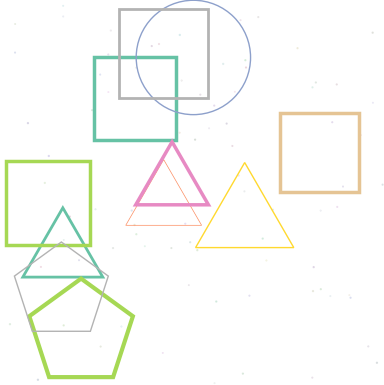[{"shape": "square", "thickness": 2.5, "radius": 0.54, "center": [0.35, 0.744]}, {"shape": "triangle", "thickness": 2, "radius": 0.6, "center": [0.163, 0.34]}, {"shape": "triangle", "thickness": 0.5, "radius": 0.57, "center": [0.425, 0.472]}, {"shape": "circle", "thickness": 1, "radius": 0.74, "center": [0.502, 0.851]}, {"shape": "triangle", "thickness": 2.5, "radius": 0.55, "center": [0.447, 0.523]}, {"shape": "square", "thickness": 2.5, "radius": 0.54, "center": [0.124, 0.473]}, {"shape": "pentagon", "thickness": 3, "radius": 0.71, "center": [0.211, 0.135]}, {"shape": "triangle", "thickness": 1, "radius": 0.74, "center": [0.636, 0.431]}, {"shape": "square", "thickness": 2.5, "radius": 0.51, "center": [0.829, 0.605]}, {"shape": "pentagon", "thickness": 1, "radius": 0.64, "center": [0.159, 0.243]}, {"shape": "square", "thickness": 2, "radius": 0.58, "center": [0.425, 0.861]}]